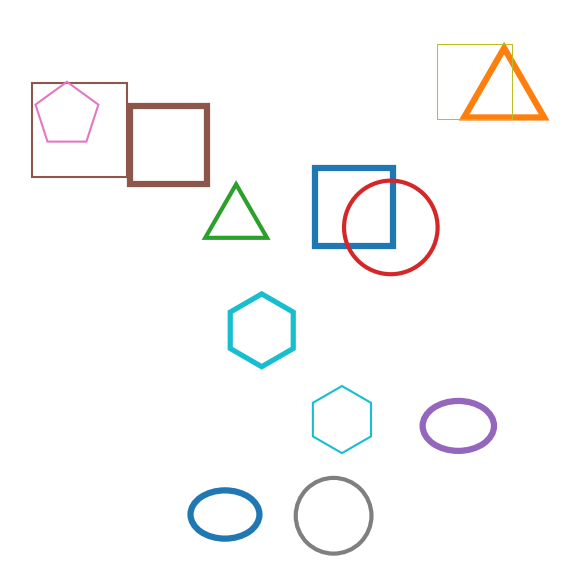[{"shape": "square", "thickness": 3, "radius": 0.34, "center": [0.613, 0.64]}, {"shape": "oval", "thickness": 3, "radius": 0.3, "center": [0.39, 0.108]}, {"shape": "triangle", "thickness": 3, "radius": 0.4, "center": [0.873, 0.836]}, {"shape": "triangle", "thickness": 2, "radius": 0.31, "center": [0.409, 0.618]}, {"shape": "circle", "thickness": 2, "radius": 0.41, "center": [0.677, 0.605]}, {"shape": "oval", "thickness": 3, "radius": 0.31, "center": [0.794, 0.262]}, {"shape": "square", "thickness": 3, "radius": 0.34, "center": [0.292, 0.748]}, {"shape": "square", "thickness": 1, "radius": 0.41, "center": [0.138, 0.774]}, {"shape": "pentagon", "thickness": 1, "radius": 0.29, "center": [0.116, 0.8]}, {"shape": "circle", "thickness": 2, "radius": 0.33, "center": [0.578, 0.106]}, {"shape": "square", "thickness": 0.5, "radius": 0.32, "center": [0.821, 0.858]}, {"shape": "hexagon", "thickness": 1, "radius": 0.29, "center": [0.592, 0.273]}, {"shape": "hexagon", "thickness": 2.5, "radius": 0.32, "center": [0.453, 0.427]}]